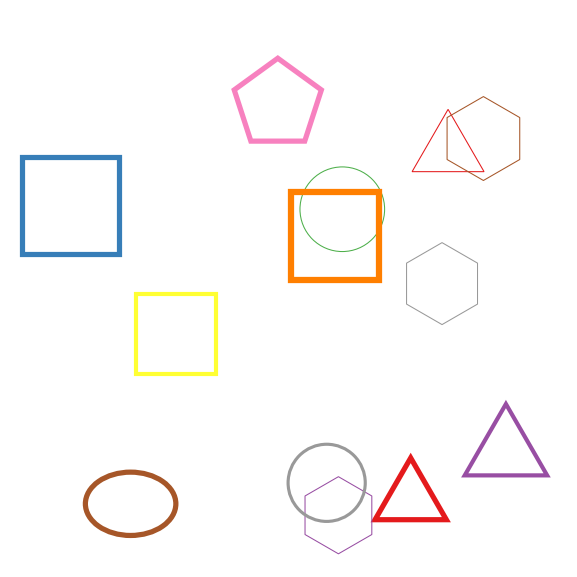[{"shape": "triangle", "thickness": 0.5, "radius": 0.36, "center": [0.776, 0.738]}, {"shape": "triangle", "thickness": 2.5, "radius": 0.36, "center": [0.711, 0.135]}, {"shape": "square", "thickness": 2.5, "radius": 0.42, "center": [0.122, 0.644]}, {"shape": "circle", "thickness": 0.5, "radius": 0.37, "center": [0.593, 0.637]}, {"shape": "triangle", "thickness": 2, "radius": 0.41, "center": [0.876, 0.217]}, {"shape": "hexagon", "thickness": 0.5, "radius": 0.33, "center": [0.586, 0.107]}, {"shape": "square", "thickness": 3, "radius": 0.38, "center": [0.58, 0.591]}, {"shape": "square", "thickness": 2, "radius": 0.35, "center": [0.304, 0.421]}, {"shape": "hexagon", "thickness": 0.5, "radius": 0.36, "center": [0.837, 0.759]}, {"shape": "oval", "thickness": 2.5, "radius": 0.39, "center": [0.226, 0.127]}, {"shape": "pentagon", "thickness": 2.5, "radius": 0.4, "center": [0.481, 0.819]}, {"shape": "circle", "thickness": 1.5, "radius": 0.33, "center": [0.566, 0.163]}, {"shape": "hexagon", "thickness": 0.5, "radius": 0.35, "center": [0.765, 0.508]}]